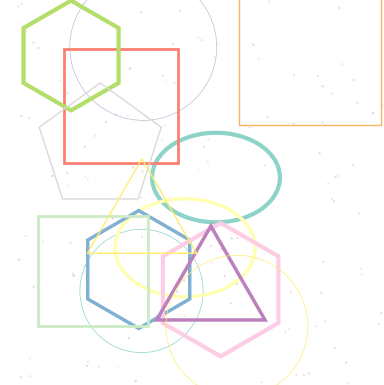[{"shape": "oval", "thickness": 3, "radius": 0.83, "center": [0.561, 0.539]}, {"shape": "circle", "thickness": 0.5, "radius": 0.8, "center": [0.368, 0.244]}, {"shape": "oval", "thickness": 2.5, "radius": 0.91, "center": [0.481, 0.356]}, {"shape": "circle", "thickness": 0.5, "radius": 0.95, "center": [0.372, 0.878]}, {"shape": "square", "thickness": 2, "radius": 0.74, "center": [0.315, 0.724]}, {"shape": "hexagon", "thickness": 2.5, "radius": 0.77, "center": [0.36, 0.3]}, {"shape": "square", "thickness": 1, "radius": 0.93, "center": [0.805, 0.86]}, {"shape": "hexagon", "thickness": 3, "radius": 0.71, "center": [0.185, 0.856]}, {"shape": "hexagon", "thickness": 3, "radius": 0.87, "center": [0.573, 0.248]}, {"shape": "pentagon", "thickness": 1, "radius": 0.83, "center": [0.26, 0.618]}, {"shape": "triangle", "thickness": 2.5, "radius": 0.81, "center": [0.548, 0.25]}, {"shape": "square", "thickness": 2, "radius": 0.71, "center": [0.242, 0.295]}, {"shape": "triangle", "thickness": 1, "radius": 0.82, "center": [0.369, 0.424]}, {"shape": "circle", "thickness": 0.5, "radius": 0.92, "center": [0.615, 0.152]}]